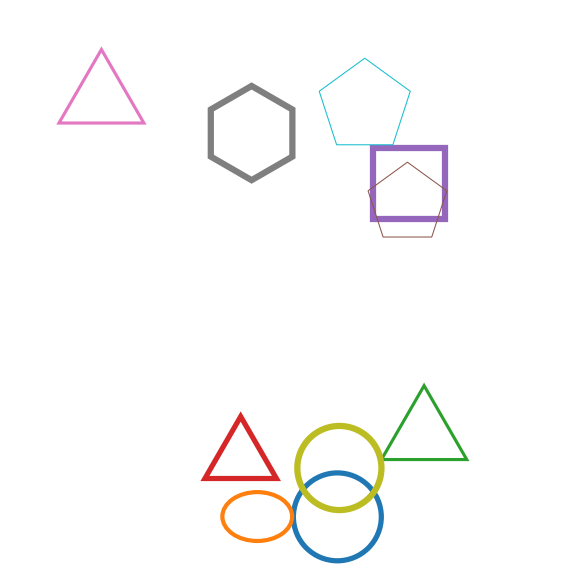[{"shape": "circle", "thickness": 2.5, "radius": 0.38, "center": [0.584, 0.104]}, {"shape": "oval", "thickness": 2, "radius": 0.3, "center": [0.445, 0.105]}, {"shape": "triangle", "thickness": 1.5, "radius": 0.43, "center": [0.734, 0.246]}, {"shape": "triangle", "thickness": 2.5, "radius": 0.36, "center": [0.417, 0.206]}, {"shape": "square", "thickness": 3, "radius": 0.31, "center": [0.708, 0.681]}, {"shape": "pentagon", "thickness": 0.5, "radius": 0.36, "center": [0.705, 0.647]}, {"shape": "triangle", "thickness": 1.5, "radius": 0.42, "center": [0.176, 0.829]}, {"shape": "hexagon", "thickness": 3, "radius": 0.41, "center": [0.436, 0.769]}, {"shape": "circle", "thickness": 3, "radius": 0.36, "center": [0.588, 0.189]}, {"shape": "pentagon", "thickness": 0.5, "radius": 0.41, "center": [0.632, 0.815]}]